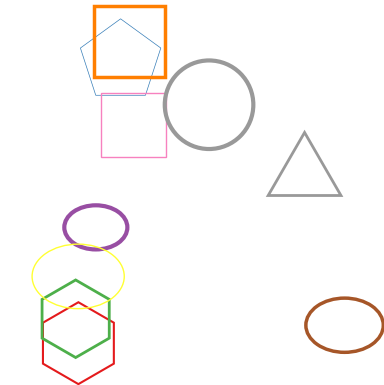[{"shape": "hexagon", "thickness": 1.5, "radius": 0.53, "center": [0.204, 0.109]}, {"shape": "pentagon", "thickness": 0.5, "radius": 0.55, "center": [0.313, 0.841]}, {"shape": "hexagon", "thickness": 2, "radius": 0.5, "center": [0.197, 0.172]}, {"shape": "oval", "thickness": 3, "radius": 0.41, "center": [0.249, 0.409]}, {"shape": "square", "thickness": 2.5, "radius": 0.46, "center": [0.336, 0.892]}, {"shape": "oval", "thickness": 1, "radius": 0.6, "center": [0.203, 0.282]}, {"shape": "oval", "thickness": 2.5, "radius": 0.5, "center": [0.895, 0.155]}, {"shape": "square", "thickness": 1, "radius": 0.42, "center": [0.347, 0.675]}, {"shape": "circle", "thickness": 3, "radius": 0.58, "center": [0.543, 0.728]}, {"shape": "triangle", "thickness": 2, "radius": 0.55, "center": [0.791, 0.547]}]